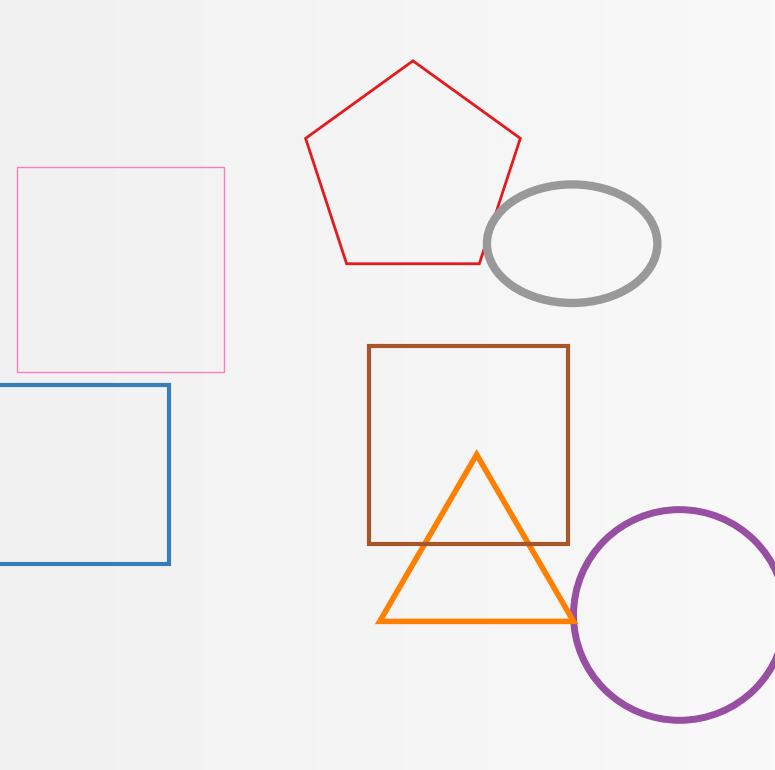[{"shape": "pentagon", "thickness": 1, "radius": 0.73, "center": [0.533, 0.775]}, {"shape": "square", "thickness": 1.5, "radius": 0.58, "center": [0.102, 0.384]}, {"shape": "circle", "thickness": 2.5, "radius": 0.68, "center": [0.877, 0.201]}, {"shape": "triangle", "thickness": 2, "radius": 0.72, "center": [0.615, 0.265]}, {"shape": "square", "thickness": 1.5, "radius": 0.64, "center": [0.604, 0.422]}, {"shape": "square", "thickness": 0.5, "radius": 0.67, "center": [0.155, 0.65]}, {"shape": "oval", "thickness": 3, "radius": 0.55, "center": [0.738, 0.684]}]